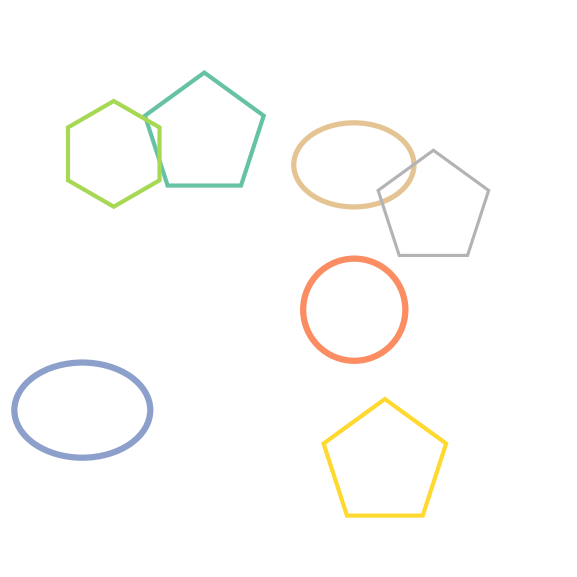[{"shape": "pentagon", "thickness": 2, "radius": 0.54, "center": [0.354, 0.765]}, {"shape": "circle", "thickness": 3, "radius": 0.44, "center": [0.613, 0.463]}, {"shape": "oval", "thickness": 3, "radius": 0.59, "center": [0.143, 0.289]}, {"shape": "hexagon", "thickness": 2, "radius": 0.46, "center": [0.197, 0.733]}, {"shape": "pentagon", "thickness": 2, "radius": 0.56, "center": [0.666, 0.197]}, {"shape": "oval", "thickness": 2.5, "radius": 0.52, "center": [0.613, 0.714]}, {"shape": "pentagon", "thickness": 1.5, "radius": 0.5, "center": [0.75, 0.638]}]